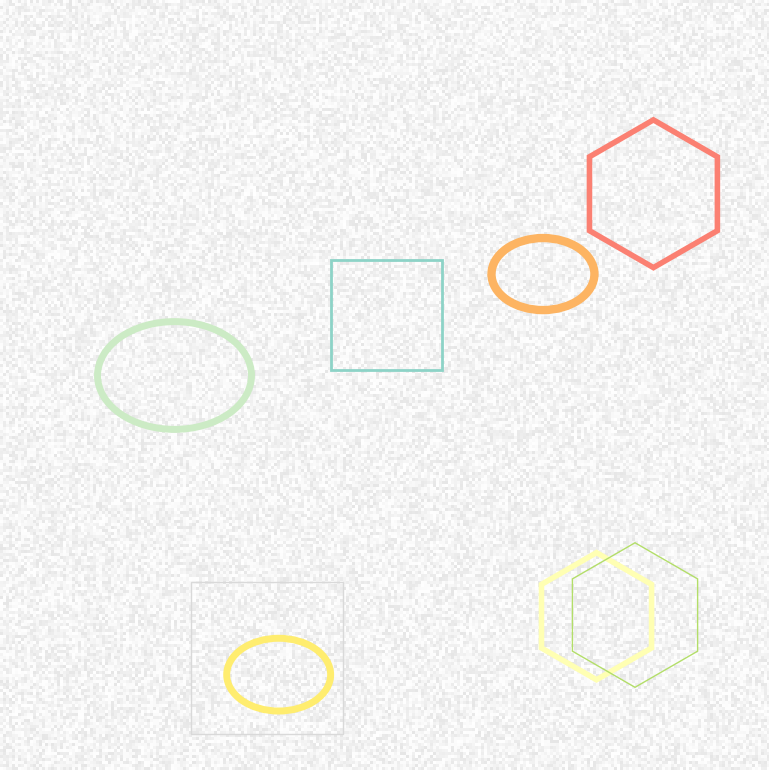[{"shape": "square", "thickness": 1, "radius": 0.36, "center": [0.502, 0.591]}, {"shape": "hexagon", "thickness": 2, "radius": 0.41, "center": [0.775, 0.2]}, {"shape": "hexagon", "thickness": 2, "radius": 0.48, "center": [0.849, 0.748]}, {"shape": "oval", "thickness": 3, "radius": 0.33, "center": [0.705, 0.644]}, {"shape": "hexagon", "thickness": 0.5, "radius": 0.47, "center": [0.825, 0.201]}, {"shape": "square", "thickness": 0.5, "radius": 0.49, "center": [0.347, 0.146]}, {"shape": "oval", "thickness": 2.5, "radius": 0.5, "center": [0.227, 0.512]}, {"shape": "oval", "thickness": 2.5, "radius": 0.34, "center": [0.362, 0.124]}]